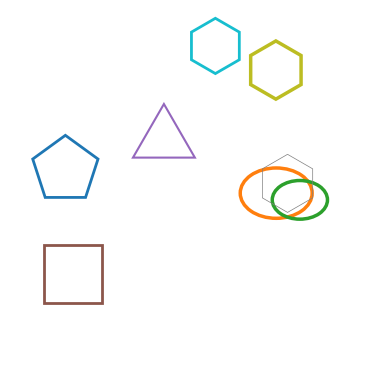[{"shape": "pentagon", "thickness": 2, "radius": 0.45, "center": [0.17, 0.559]}, {"shape": "oval", "thickness": 2.5, "radius": 0.47, "center": [0.717, 0.498]}, {"shape": "oval", "thickness": 2.5, "radius": 0.36, "center": [0.779, 0.481]}, {"shape": "triangle", "thickness": 1.5, "radius": 0.46, "center": [0.426, 0.637]}, {"shape": "square", "thickness": 2, "radius": 0.38, "center": [0.189, 0.288]}, {"shape": "hexagon", "thickness": 0.5, "radius": 0.38, "center": [0.747, 0.524]}, {"shape": "hexagon", "thickness": 2.5, "radius": 0.38, "center": [0.717, 0.818]}, {"shape": "hexagon", "thickness": 2, "radius": 0.36, "center": [0.559, 0.881]}]